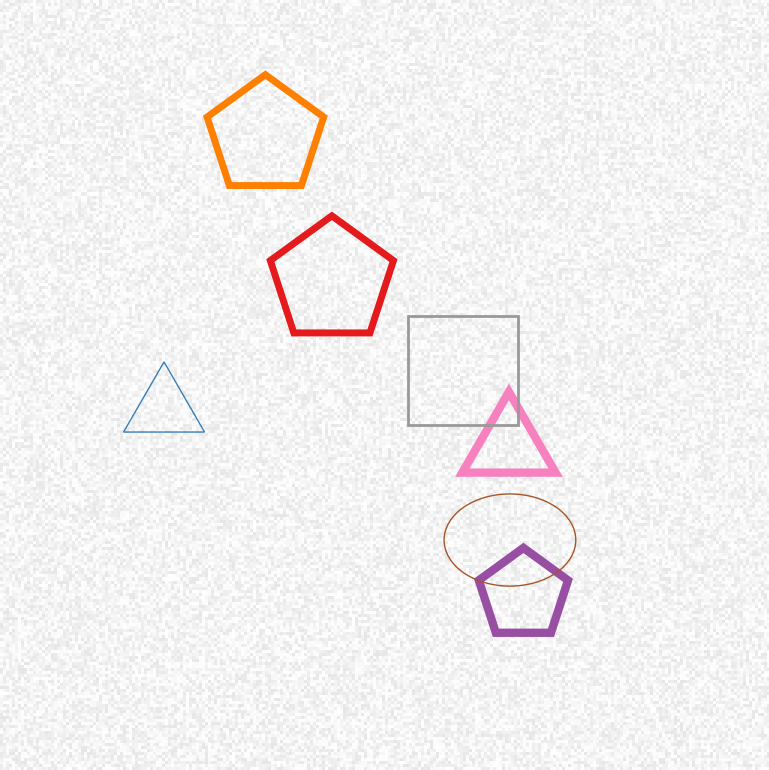[{"shape": "pentagon", "thickness": 2.5, "radius": 0.42, "center": [0.431, 0.636]}, {"shape": "triangle", "thickness": 0.5, "radius": 0.3, "center": [0.213, 0.469]}, {"shape": "pentagon", "thickness": 3, "radius": 0.3, "center": [0.68, 0.228]}, {"shape": "pentagon", "thickness": 2.5, "radius": 0.4, "center": [0.345, 0.823]}, {"shape": "oval", "thickness": 0.5, "radius": 0.43, "center": [0.662, 0.299]}, {"shape": "triangle", "thickness": 3, "radius": 0.35, "center": [0.661, 0.421]}, {"shape": "square", "thickness": 1, "radius": 0.36, "center": [0.601, 0.519]}]